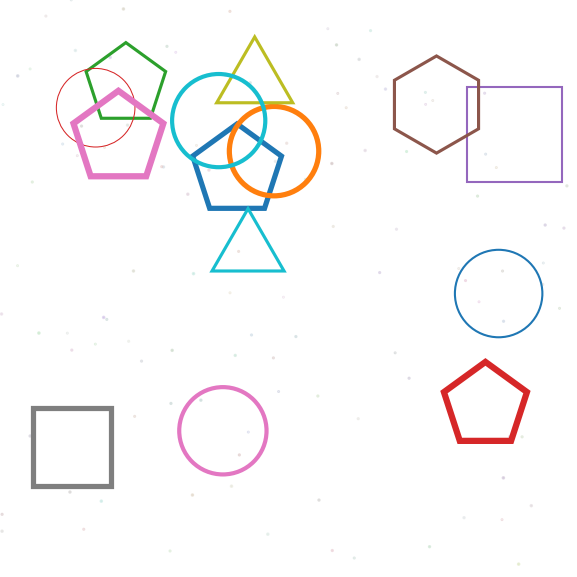[{"shape": "pentagon", "thickness": 2.5, "radius": 0.4, "center": [0.411, 0.704]}, {"shape": "circle", "thickness": 1, "radius": 0.38, "center": [0.863, 0.491]}, {"shape": "circle", "thickness": 2.5, "radius": 0.39, "center": [0.475, 0.737]}, {"shape": "pentagon", "thickness": 1.5, "radius": 0.36, "center": [0.218, 0.853]}, {"shape": "circle", "thickness": 0.5, "radius": 0.34, "center": [0.166, 0.813]}, {"shape": "pentagon", "thickness": 3, "radius": 0.38, "center": [0.841, 0.297]}, {"shape": "square", "thickness": 1, "radius": 0.41, "center": [0.891, 0.766]}, {"shape": "hexagon", "thickness": 1.5, "radius": 0.42, "center": [0.756, 0.818]}, {"shape": "pentagon", "thickness": 3, "radius": 0.41, "center": [0.205, 0.76]}, {"shape": "circle", "thickness": 2, "radius": 0.38, "center": [0.386, 0.253]}, {"shape": "square", "thickness": 2.5, "radius": 0.34, "center": [0.125, 0.224]}, {"shape": "triangle", "thickness": 1.5, "radius": 0.38, "center": [0.441, 0.859]}, {"shape": "triangle", "thickness": 1.5, "radius": 0.36, "center": [0.43, 0.566]}, {"shape": "circle", "thickness": 2, "radius": 0.4, "center": [0.379, 0.79]}]